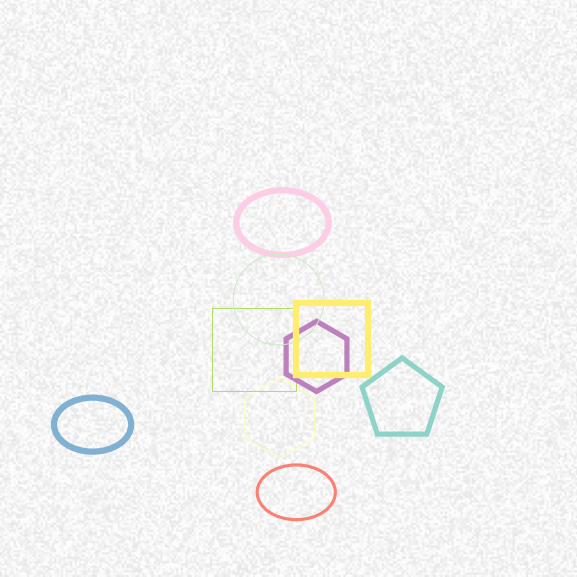[{"shape": "pentagon", "thickness": 2.5, "radius": 0.36, "center": [0.696, 0.306]}, {"shape": "hexagon", "thickness": 0.5, "radius": 0.35, "center": [0.484, 0.276]}, {"shape": "oval", "thickness": 1.5, "radius": 0.34, "center": [0.513, 0.147]}, {"shape": "oval", "thickness": 3, "radius": 0.33, "center": [0.16, 0.264]}, {"shape": "square", "thickness": 0.5, "radius": 0.36, "center": [0.44, 0.394]}, {"shape": "oval", "thickness": 3, "radius": 0.4, "center": [0.489, 0.614]}, {"shape": "hexagon", "thickness": 2.5, "radius": 0.3, "center": [0.548, 0.382]}, {"shape": "circle", "thickness": 0.5, "radius": 0.39, "center": [0.483, 0.481]}, {"shape": "square", "thickness": 3, "radius": 0.31, "center": [0.575, 0.412]}]